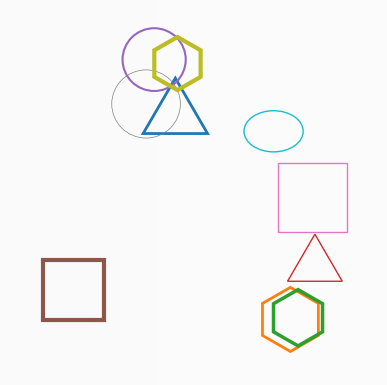[{"shape": "triangle", "thickness": 2, "radius": 0.48, "center": [0.452, 0.701]}, {"shape": "hexagon", "thickness": 2, "radius": 0.42, "center": [0.749, 0.17]}, {"shape": "hexagon", "thickness": 2.5, "radius": 0.37, "center": [0.769, 0.175]}, {"shape": "triangle", "thickness": 1, "radius": 0.41, "center": [0.813, 0.31]}, {"shape": "circle", "thickness": 1.5, "radius": 0.41, "center": [0.398, 0.845]}, {"shape": "square", "thickness": 3, "radius": 0.39, "center": [0.189, 0.246]}, {"shape": "square", "thickness": 1, "radius": 0.45, "center": [0.806, 0.487]}, {"shape": "circle", "thickness": 0.5, "radius": 0.44, "center": [0.377, 0.73]}, {"shape": "hexagon", "thickness": 3, "radius": 0.35, "center": [0.458, 0.835]}, {"shape": "oval", "thickness": 1, "radius": 0.38, "center": [0.706, 0.659]}]